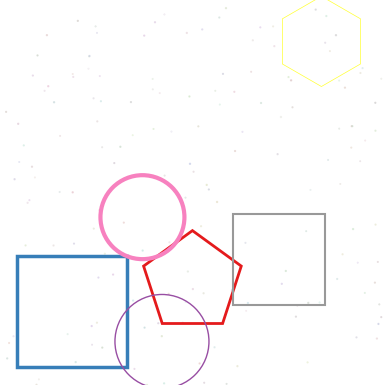[{"shape": "pentagon", "thickness": 2, "radius": 0.67, "center": [0.5, 0.268]}, {"shape": "square", "thickness": 2.5, "radius": 0.72, "center": [0.187, 0.191]}, {"shape": "circle", "thickness": 1, "radius": 0.61, "center": [0.421, 0.113]}, {"shape": "hexagon", "thickness": 0.5, "radius": 0.59, "center": [0.835, 0.893]}, {"shape": "circle", "thickness": 3, "radius": 0.55, "center": [0.37, 0.436]}, {"shape": "square", "thickness": 1.5, "radius": 0.6, "center": [0.725, 0.326]}]